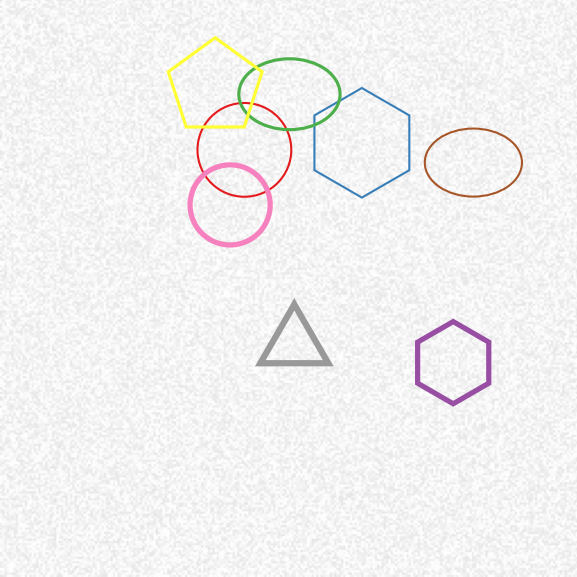[{"shape": "circle", "thickness": 1, "radius": 0.41, "center": [0.423, 0.74]}, {"shape": "hexagon", "thickness": 1, "radius": 0.47, "center": [0.627, 0.752]}, {"shape": "oval", "thickness": 1.5, "radius": 0.44, "center": [0.501, 0.836]}, {"shape": "hexagon", "thickness": 2.5, "radius": 0.36, "center": [0.785, 0.371]}, {"shape": "pentagon", "thickness": 1.5, "radius": 0.43, "center": [0.373, 0.848]}, {"shape": "oval", "thickness": 1, "radius": 0.42, "center": [0.82, 0.718]}, {"shape": "circle", "thickness": 2.5, "radius": 0.35, "center": [0.398, 0.644]}, {"shape": "triangle", "thickness": 3, "radius": 0.34, "center": [0.51, 0.404]}]